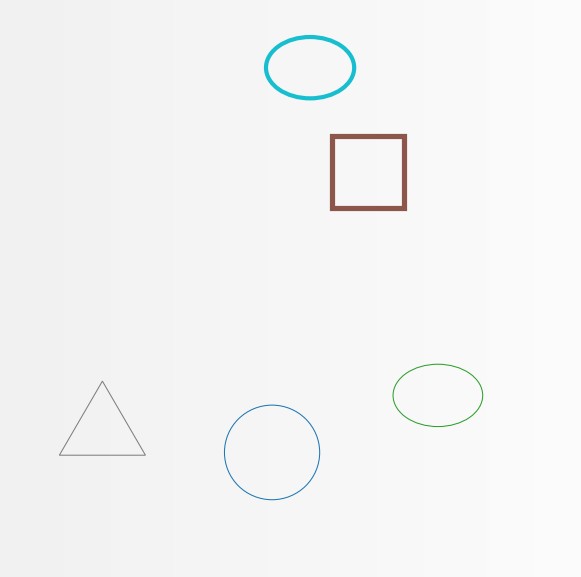[{"shape": "circle", "thickness": 0.5, "radius": 0.41, "center": [0.468, 0.216]}, {"shape": "oval", "thickness": 0.5, "radius": 0.39, "center": [0.753, 0.314]}, {"shape": "square", "thickness": 2.5, "radius": 0.31, "center": [0.633, 0.702]}, {"shape": "triangle", "thickness": 0.5, "radius": 0.43, "center": [0.176, 0.254]}, {"shape": "oval", "thickness": 2, "radius": 0.38, "center": [0.533, 0.882]}]